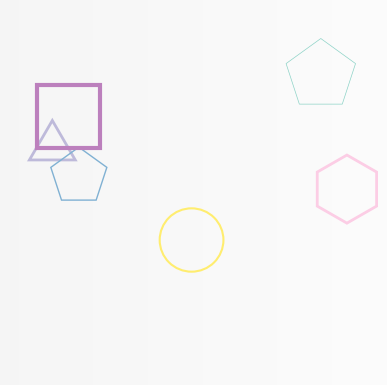[{"shape": "pentagon", "thickness": 0.5, "radius": 0.47, "center": [0.828, 0.806]}, {"shape": "triangle", "thickness": 2, "radius": 0.34, "center": [0.135, 0.619]}, {"shape": "pentagon", "thickness": 1, "radius": 0.38, "center": [0.203, 0.542]}, {"shape": "hexagon", "thickness": 2, "radius": 0.44, "center": [0.895, 0.509]}, {"shape": "square", "thickness": 3, "radius": 0.41, "center": [0.177, 0.697]}, {"shape": "circle", "thickness": 1.5, "radius": 0.41, "center": [0.494, 0.377]}]